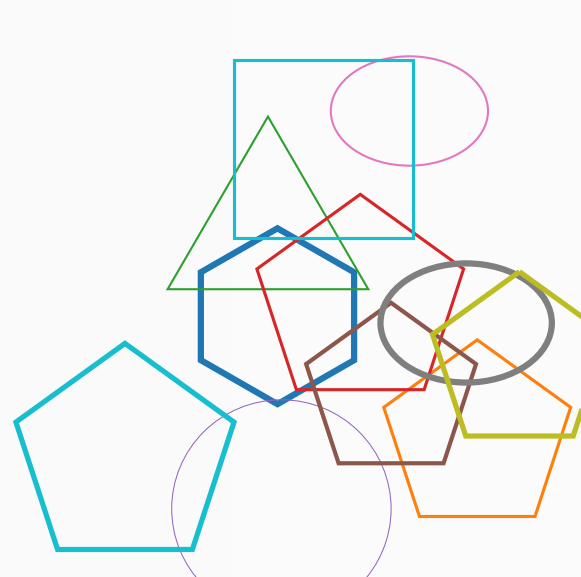[{"shape": "hexagon", "thickness": 3, "radius": 0.76, "center": [0.477, 0.452]}, {"shape": "pentagon", "thickness": 1.5, "radius": 0.85, "center": [0.821, 0.242]}, {"shape": "triangle", "thickness": 1, "radius": 1.0, "center": [0.461, 0.598]}, {"shape": "pentagon", "thickness": 1.5, "radius": 0.93, "center": [0.62, 0.476]}, {"shape": "circle", "thickness": 0.5, "radius": 0.94, "center": [0.484, 0.118]}, {"shape": "pentagon", "thickness": 2, "radius": 0.77, "center": [0.673, 0.321]}, {"shape": "oval", "thickness": 1, "radius": 0.68, "center": [0.704, 0.807]}, {"shape": "oval", "thickness": 3, "radius": 0.74, "center": [0.802, 0.44]}, {"shape": "pentagon", "thickness": 2.5, "radius": 0.79, "center": [0.894, 0.371]}, {"shape": "pentagon", "thickness": 2.5, "radius": 0.99, "center": [0.215, 0.207]}, {"shape": "square", "thickness": 1.5, "radius": 0.77, "center": [0.557, 0.741]}]